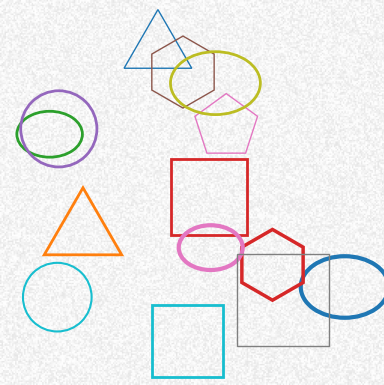[{"shape": "oval", "thickness": 3, "radius": 0.57, "center": [0.895, 0.255]}, {"shape": "triangle", "thickness": 1, "radius": 0.51, "center": [0.41, 0.873]}, {"shape": "triangle", "thickness": 2, "radius": 0.58, "center": [0.216, 0.396]}, {"shape": "oval", "thickness": 2, "radius": 0.43, "center": [0.129, 0.651]}, {"shape": "square", "thickness": 2, "radius": 0.5, "center": [0.544, 0.488]}, {"shape": "hexagon", "thickness": 2.5, "radius": 0.46, "center": [0.708, 0.312]}, {"shape": "circle", "thickness": 2, "radius": 0.49, "center": [0.153, 0.665]}, {"shape": "hexagon", "thickness": 1, "radius": 0.47, "center": [0.475, 0.813]}, {"shape": "pentagon", "thickness": 1, "radius": 0.43, "center": [0.588, 0.671]}, {"shape": "oval", "thickness": 3, "radius": 0.42, "center": [0.547, 0.357]}, {"shape": "square", "thickness": 1, "radius": 0.59, "center": [0.735, 0.221]}, {"shape": "oval", "thickness": 2, "radius": 0.58, "center": [0.56, 0.784]}, {"shape": "square", "thickness": 2, "radius": 0.46, "center": [0.488, 0.115]}, {"shape": "circle", "thickness": 1.5, "radius": 0.45, "center": [0.149, 0.228]}]